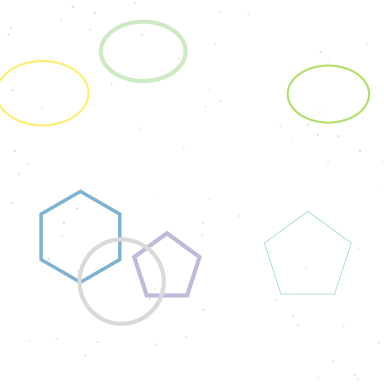[{"shape": "pentagon", "thickness": 0.5, "radius": 0.59, "center": [0.799, 0.332]}, {"shape": "pentagon", "thickness": 3, "radius": 0.45, "center": [0.433, 0.305]}, {"shape": "hexagon", "thickness": 2.5, "radius": 0.59, "center": [0.209, 0.385]}, {"shape": "oval", "thickness": 1.5, "radius": 0.53, "center": [0.853, 0.756]}, {"shape": "circle", "thickness": 3, "radius": 0.55, "center": [0.316, 0.269]}, {"shape": "oval", "thickness": 3, "radius": 0.55, "center": [0.372, 0.867]}, {"shape": "oval", "thickness": 1.5, "radius": 0.6, "center": [0.11, 0.758]}]